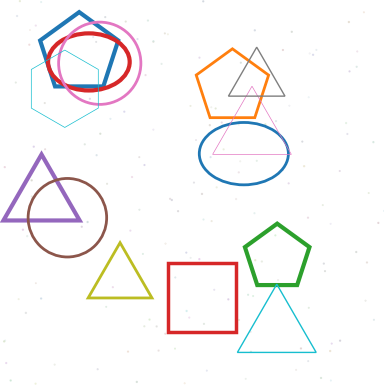[{"shape": "oval", "thickness": 2, "radius": 0.58, "center": [0.633, 0.601]}, {"shape": "pentagon", "thickness": 3, "radius": 0.53, "center": [0.206, 0.862]}, {"shape": "pentagon", "thickness": 2, "radius": 0.49, "center": [0.604, 0.774]}, {"shape": "pentagon", "thickness": 3, "radius": 0.44, "center": [0.72, 0.331]}, {"shape": "oval", "thickness": 3, "radius": 0.53, "center": [0.231, 0.839]}, {"shape": "square", "thickness": 2.5, "radius": 0.45, "center": [0.525, 0.228]}, {"shape": "triangle", "thickness": 3, "radius": 0.57, "center": [0.108, 0.485]}, {"shape": "circle", "thickness": 2, "radius": 0.51, "center": [0.175, 0.434]}, {"shape": "triangle", "thickness": 0.5, "radius": 0.59, "center": [0.655, 0.658]}, {"shape": "circle", "thickness": 2, "radius": 0.53, "center": [0.259, 0.836]}, {"shape": "triangle", "thickness": 1, "radius": 0.42, "center": [0.667, 0.793]}, {"shape": "triangle", "thickness": 2, "radius": 0.48, "center": [0.312, 0.274]}, {"shape": "triangle", "thickness": 1, "radius": 0.59, "center": [0.719, 0.144]}, {"shape": "hexagon", "thickness": 0.5, "radius": 0.5, "center": [0.168, 0.769]}]